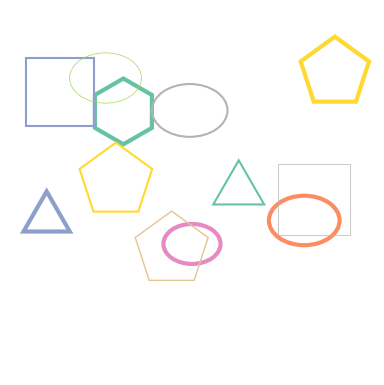[{"shape": "hexagon", "thickness": 3, "radius": 0.43, "center": [0.321, 0.711]}, {"shape": "triangle", "thickness": 1.5, "radius": 0.38, "center": [0.62, 0.507]}, {"shape": "oval", "thickness": 3, "radius": 0.46, "center": [0.79, 0.427]}, {"shape": "triangle", "thickness": 3, "radius": 0.35, "center": [0.121, 0.433]}, {"shape": "square", "thickness": 1.5, "radius": 0.44, "center": [0.156, 0.761]}, {"shape": "oval", "thickness": 3, "radius": 0.37, "center": [0.499, 0.366]}, {"shape": "oval", "thickness": 0.5, "radius": 0.47, "center": [0.274, 0.797]}, {"shape": "pentagon", "thickness": 3, "radius": 0.47, "center": [0.87, 0.812]}, {"shape": "pentagon", "thickness": 1.5, "radius": 0.5, "center": [0.301, 0.53]}, {"shape": "pentagon", "thickness": 1, "radius": 0.5, "center": [0.446, 0.352]}, {"shape": "oval", "thickness": 1.5, "radius": 0.49, "center": [0.493, 0.713]}, {"shape": "square", "thickness": 0.5, "radius": 0.46, "center": [0.815, 0.481]}]